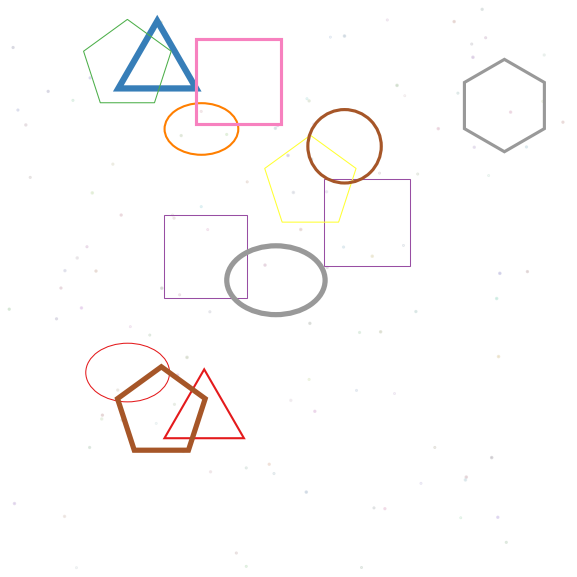[{"shape": "oval", "thickness": 0.5, "radius": 0.36, "center": [0.221, 0.354]}, {"shape": "triangle", "thickness": 1, "radius": 0.4, "center": [0.354, 0.28]}, {"shape": "triangle", "thickness": 3, "radius": 0.39, "center": [0.272, 0.885]}, {"shape": "pentagon", "thickness": 0.5, "radius": 0.4, "center": [0.221, 0.886]}, {"shape": "square", "thickness": 0.5, "radius": 0.38, "center": [0.636, 0.614]}, {"shape": "square", "thickness": 0.5, "radius": 0.36, "center": [0.356, 0.555]}, {"shape": "oval", "thickness": 1, "radius": 0.32, "center": [0.349, 0.776]}, {"shape": "pentagon", "thickness": 0.5, "radius": 0.42, "center": [0.537, 0.682]}, {"shape": "circle", "thickness": 1.5, "radius": 0.32, "center": [0.597, 0.746]}, {"shape": "pentagon", "thickness": 2.5, "radius": 0.4, "center": [0.279, 0.284]}, {"shape": "square", "thickness": 1.5, "radius": 0.37, "center": [0.412, 0.859]}, {"shape": "oval", "thickness": 2.5, "radius": 0.43, "center": [0.478, 0.514]}, {"shape": "hexagon", "thickness": 1.5, "radius": 0.4, "center": [0.873, 0.816]}]